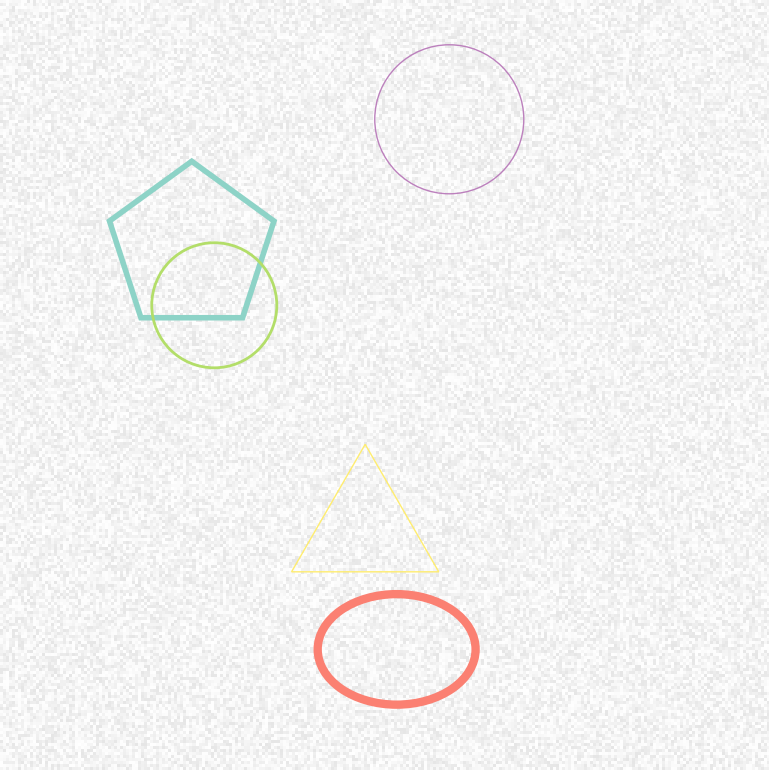[{"shape": "pentagon", "thickness": 2, "radius": 0.56, "center": [0.249, 0.678]}, {"shape": "oval", "thickness": 3, "radius": 0.51, "center": [0.515, 0.157]}, {"shape": "circle", "thickness": 1, "radius": 0.41, "center": [0.278, 0.604]}, {"shape": "circle", "thickness": 0.5, "radius": 0.48, "center": [0.583, 0.845]}, {"shape": "triangle", "thickness": 0.5, "radius": 0.55, "center": [0.474, 0.313]}]